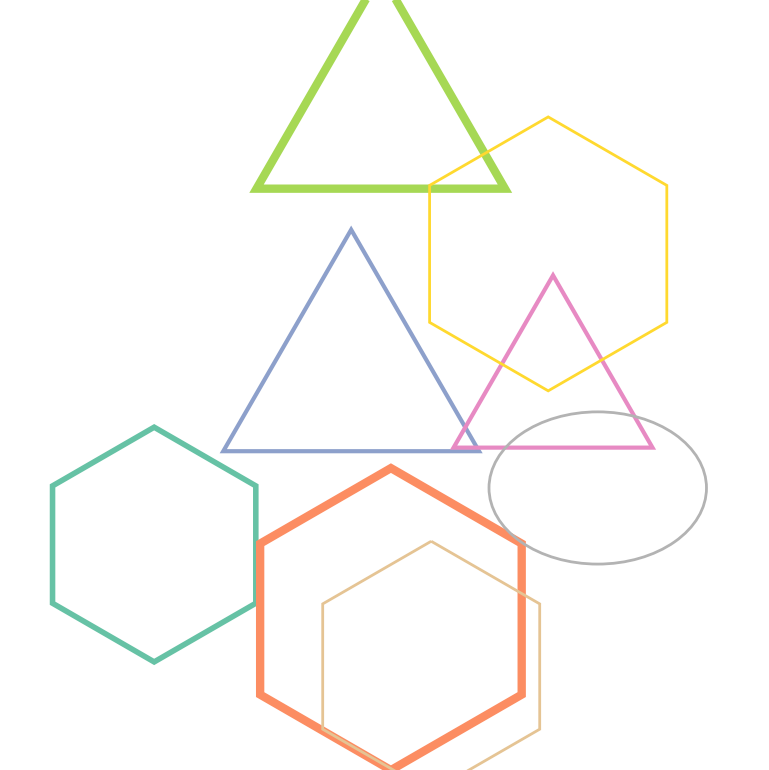[{"shape": "hexagon", "thickness": 2, "radius": 0.76, "center": [0.2, 0.293]}, {"shape": "hexagon", "thickness": 3, "radius": 0.98, "center": [0.508, 0.196]}, {"shape": "triangle", "thickness": 1.5, "radius": 0.96, "center": [0.456, 0.51]}, {"shape": "triangle", "thickness": 1.5, "radius": 0.75, "center": [0.718, 0.493]}, {"shape": "triangle", "thickness": 3, "radius": 0.93, "center": [0.494, 0.848]}, {"shape": "hexagon", "thickness": 1, "radius": 0.89, "center": [0.712, 0.67]}, {"shape": "hexagon", "thickness": 1, "radius": 0.81, "center": [0.56, 0.134]}, {"shape": "oval", "thickness": 1, "radius": 0.71, "center": [0.776, 0.366]}]